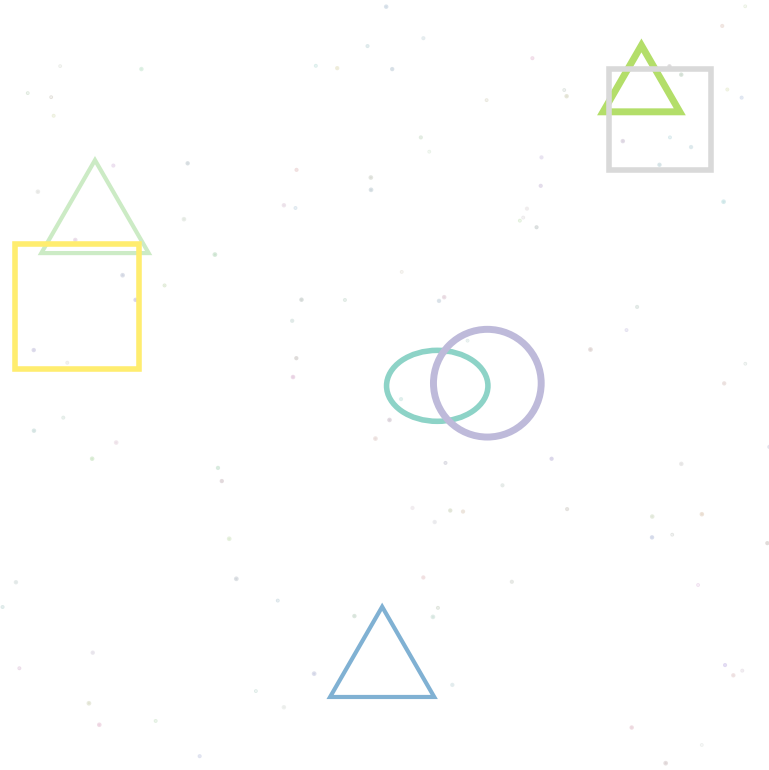[{"shape": "oval", "thickness": 2, "radius": 0.33, "center": [0.568, 0.499]}, {"shape": "circle", "thickness": 2.5, "radius": 0.35, "center": [0.633, 0.502]}, {"shape": "triangle", "thickness": 1.5, "radius": 0.39, "center": [0.496, 0.134]}, {"shape": "triangle", "thickness": 2.5, "radius": 0.29, "center": [0.833, 0.884]}, {"shape": "square", "thickness": 2, "radius": 0.33, "center": [0.857, 0.845]}, {"shape": "triangle", "thickness": 1.5, "radius": 0.4, "center": [0.123, 0.712]}, {"shape": "square", "thickness": 2, "radius": 0.4, "center": [0.1, 0.602]}]